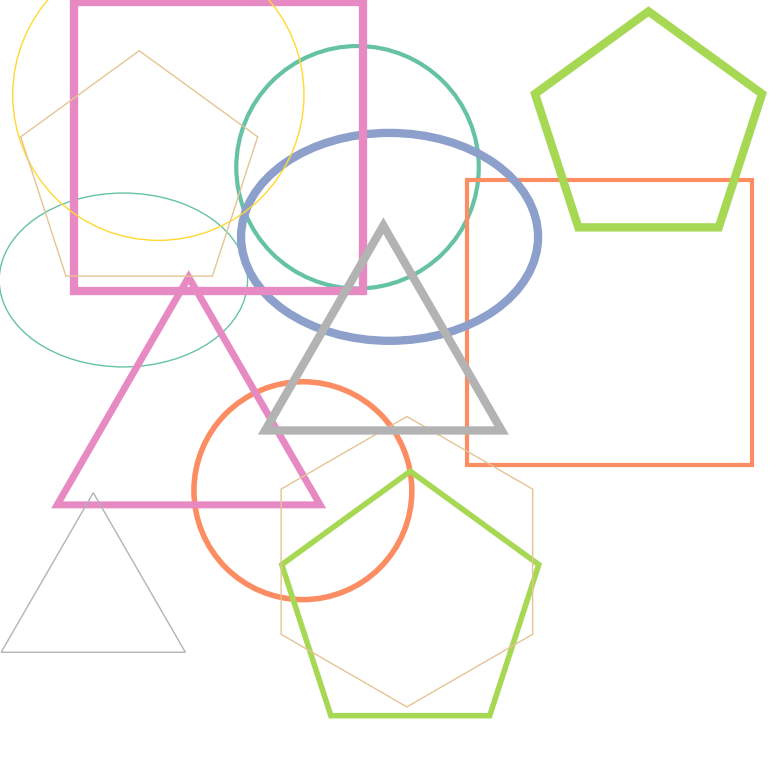[{"shape": "circle", "thickness": 1.5, "radius": 0.79, "center": [0.464, 0.783]}, {"shape": "oval", "thickness": 0.5, "radius": 0.81, "center": [0.16, 0.636]}, {"shape": "square", "thickness": 1.5, "radius": 0.93, "center": [0.791, 0.581]}, {"shape": "circle", "thickness": 2, "radius": 0.71, "center": [0.393, 0.363]}, {"shape": "oval", "thickness": 3, "radius": 0.96, "center": [0.506, 0.692]}, {"shape": "square", "thickness": 3, "radius": 0.94, "center": [0.284, 0.81]}, {"shape": "triangle", "thickness": 2.5, "radius": 0.99, "center": [0.245, 0.443]}, {"shape": "pentagon", "thickness": 2, "radius": 0.88, "center": [0.533, 0.212]}, {"shape": "pentagon", "thickness": 3, "radius": 0.78, "center": [0.842, 0.83]}, {"shape": "circle", "thickness": 0.5, "radius": 0.95, "center": [0.206, 0.877]}, {"shape": "hexagon", "thickness": 0.5, "radius": 0.94, "center": [0.528, 0.27]}, {"shape": "pentagon", "thickness": 0.5, "radius": 0.81, "center": [0.181, 0.772]}, {"shape": "triangle", "thickness": 3, "radius": 0.89, "center": [0.498, 0.53]}, {"shape": "triangle", "thickness": 0.5, "radius": 0.69, "center": [0.121, 0.222]}]